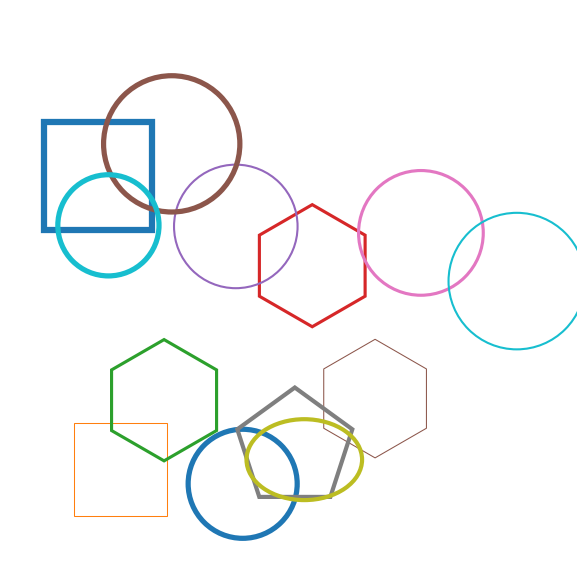[{"shape": "square", "thickness": 3, "radius": 0.47, "center": [0.169, 0.695]}, {"shape": "circle", "thickness": 2.5, "radius": 0.47, "center": [0.42, 0.161]}, {"shape": "square", "thickness": 0.5, "radius": 0.4, "center": [0.209, 0.186]}, {"shape": "hexagon", "thickness": 1.5, "radius": 0.52, "center": [0.284, 0.306]}, {"shape": "hexagon", "thickness": 1.5, "radius": 0.53, "center": [0.541, 0.539]}, {"shape": "circle", "thickness": 1, "radius": 0.53, "center": [0.408, 0.607]}, {"shape": "hexagon", "thickness": 0.5, "radius": 0.51, "center": [0.649, 0.309]}, {"shape": "circle", "thickness": 2.5, "radius": 0.59, "center": [0.297, 0.75]}, {"shape": "circle", "thickness": 1.5, "radius": 0.54, "center": [0.729, 0.596]}, {"shape": "pentagon", "thickness": 2, "radius": 0.52, "center": [0.511, 0.223]}, {"shape": "oval", "thickness": 2, "radius": 0.5, "center": [0.527, 0.203]}, {"shape": "circle", "thickness": 1, "radius": 0.59, "center": [0.895, 0.512]}, {"shape": "circle", "thickness": 2.5, "radius": 0.44, "center": [0.188, 0.609]}]